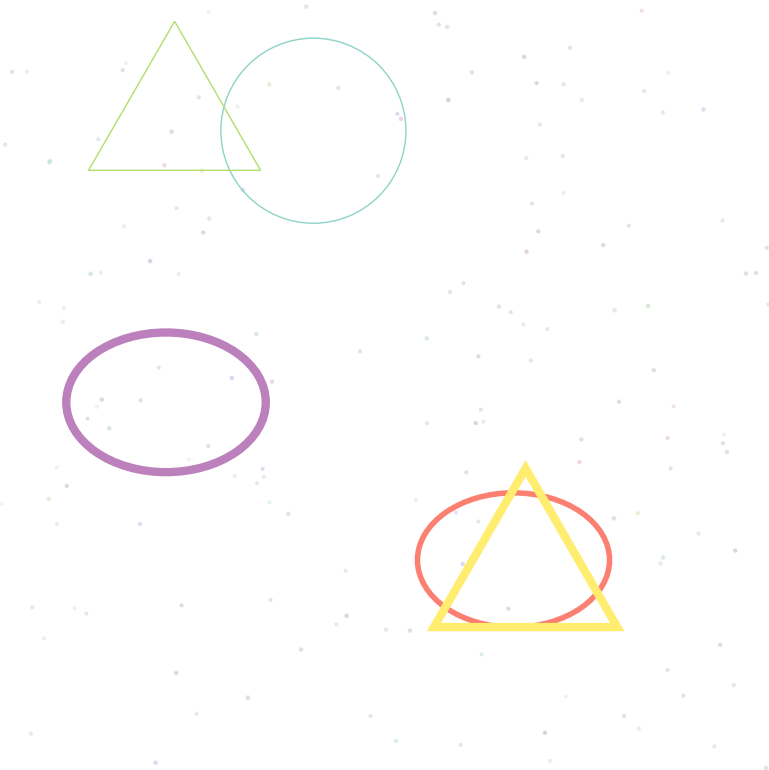[{"shape": "circle", "thickness": 0.5, "radius": 0.6, "center": [0.407, 0.83]}, {"shape": "oval", "thickness": 2, "radius": 0.62, "center": [0.667, 0.273]}, {"shape": "triangle", "thickness": 0.5, "radius": 0.64, "center": [0.227, 0.843]}, {"shape": "oval", "thickness": 3, "radius": 0.65, "center": [0.216, 0.478]}, {"shape": "triangle", "thickness": 3, "radius": 0.69, "center": [0.683, 0.254]}]